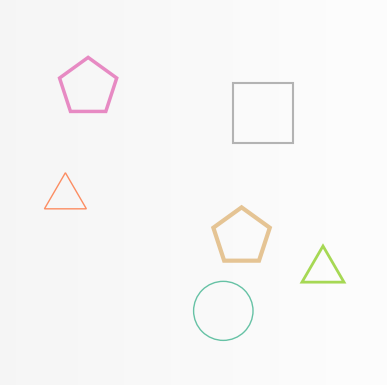[{"shape": "circle", "thickness": 1, "radius": 0.38, "center": [0.576, 0.193]}, {"shape": "triangle", "thickness": 1, "radius": 0.31, "center": [0.169, 0.489]}, {"shape": "pentagon", "thickness": 2.5, "radius": 0.39, "center": [0.227, 0.773]}, {"shape": "triangle", "thickness": 2, "radius": 0.31, "center": [0.834, 0.298]}, {"shape": "pentagon", "thickness": 3, "radius": 0.38, "center": [0.623, 0.385]}, {"shape": "square", "thickness": 1.5, "radius": 0.39, "center": [0.679, 0.706]}]